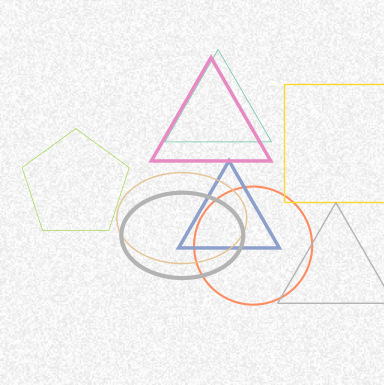[{"shape": "triangle", "thickness": 0.5, "radius": 0.8, "center": [0.567, 0.711]}, {"shape": "circle", "thickness": 1.5, "radius": 0.77, "center": [0.657, 0.362]}, {"shape": "triangle", "thickness": 2.5, "radius": 0.76, "center": [0.595, 0.431]}, {"shape": "triangle", "thickness": 2.5, "radius": 0.9, "center": [0.548, 0.671]}, {"shape": "pentagon", "thickness": 0.5, "radius": 0.73, "center": [0.197, 0.52]}, {"shape": "square", "thickness": 1, "radius": 0.77, "center": [0.892, 0.629]}, {"shape": "oval", "thickness": 1, "radius": 0.84, "center": [0.472, 0.433]}, {"shape": "oval", "thickness": 3, "radius": 0.79, "center": [0.474, 0.389]}, {"shape": "triangle", "thickness": 1, "radius": 0.87, "center": [0.872, 0.299]}]